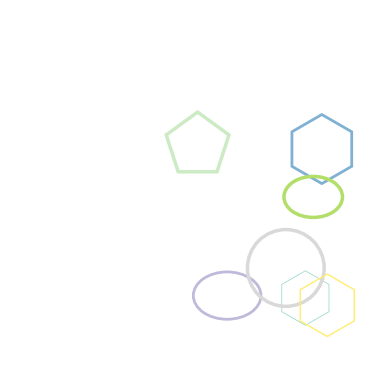[{"shape": "hexagon", "thickness": 0.5, "radius": 0.35, "center": [0.793, 0.226]}, {"shape": "oval", "thickness": 2, "radius": 0.44, "center": [0.59, 0.232]}, {"shape": "hexagon", "thickness": 2, "radius": 0.45, "center": [0.836, 0.613]}, {"shape": "oval", "thickness": 2.5, "radius": 0.38, "center": [0.814, 0.489]}, {"shape": "circle", "thickness": 2.5, "radius": 0.5, "center": [0.742, 0.304]}, {"shape": "pentagon", "thickness": 2.5, "radius": 0.43, "center": [0.513, 0.623]}, {"shape": "hexagon", "thickness": 1, "radius": 0.41, "center": [0.85, 0.207]}]